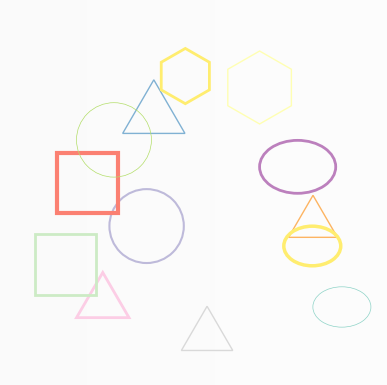[{"shape": "oval", "thickness": 0.5, "radius": 0.37, "center": [0.882, 0.203]}, {"shape": "hexagon", "thickness": 1, "radius": 0.47, "center": [0.67, 0.773]}, {"shape": "circle", "thickness": 1.5, "radius": 0.48, "center": [0.378, 0.413]}, {"shape": "square", "thickness": 3, "radius": 0.39, "center": [0.227, 0.525]}, {"shape": "triangle", "thickness": 1, "radius": 0.46, "center": [0.397, 0.7]}, {"shape": "triangle", "thickness": 1, "radius": 0.36, "center": [0.808, 0.42]}, {"shape": "circle", "thickness": 0.5, "radius": 0.48, "center": [0.294, 0.637]}, {"shape": "triangle", "thickness": 2, "radius": 0.39, "center": [0.265, 0.214]}, {"shape": "triangle", "thickness": 1, "radius": 0.38, "center": [0.534, 0.128]}, {"shape": "oval", "thickness": 2, "radius": 0.49, "center": [0.768, 0.567]}, {"shape": "square", "thickness": 2, "radius": 0.39, "center": [0.169, 0.313]}, {"shape": "oval", "thickness": 2.5, "radius": 0.37, "center": [0.806, 0.361]}, {"shape": "hexagon", "thickness": 2, "radius": 0.36, "center": [0.478, 0.802]}]